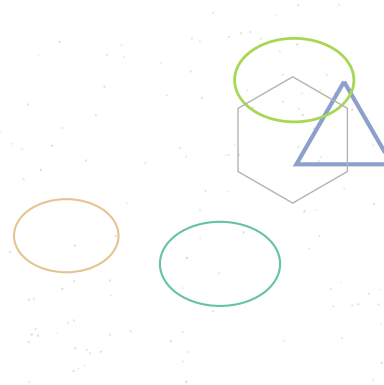[{"shape": "oval", "thickness": 1.5, "radius": 0.78, "center": [0.571, 0.315]}, {"shape": "triangle", "thickness": 3, "radius": 0.72, "center": [0.894, 0.645]}, {"shape": "oval", "thickness": 2, "radius": 0.77, "center": [0.764, 0.792]}, {"shape": "oval", "thickness": 1.5, "radius": 0.68, "center": [0.172, 0.388]}, {"shape": "hexagon", "thickness": 1, "radius": 0.82, "center": [0.76, 0.637]}]